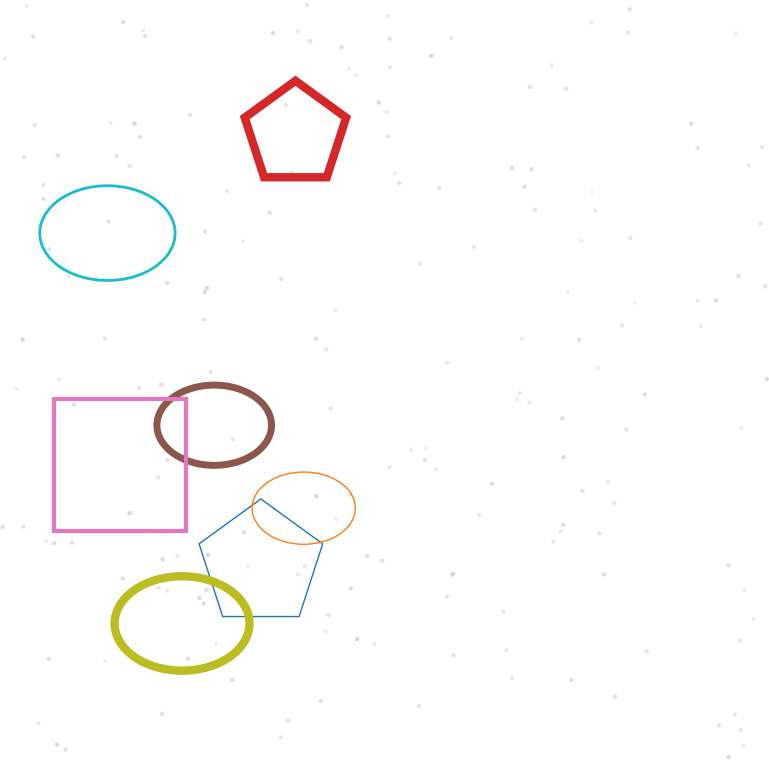[{"shape": "pentagon", "thickness": 0.5, "radius": 0.42, "center": [0.339, 0.268]}, {"shape": "oval", "thickness": 0.5, "radius": 0.34, "center": [0.394, 0.34]}, {"shape": "pentagon", "thickness": 3, "radius": 0.35, "center": [0.384, 0.826]}, {"shape": "oval", "thickness": 2.5, "radius": 0.37, "center": [0.278, 0.448]}, {"shape": "square", "thickness": 1.5, "radius": 0.43, "center": [0.156, 0.396]}, {"shape": "oval", "thickness": 3, "radius": 0.44, "center": [0.236, 0.19]}, {"shape": "oval", "thickness": 1, "radius": 0.44, "center": [0.14, 0.697]}]